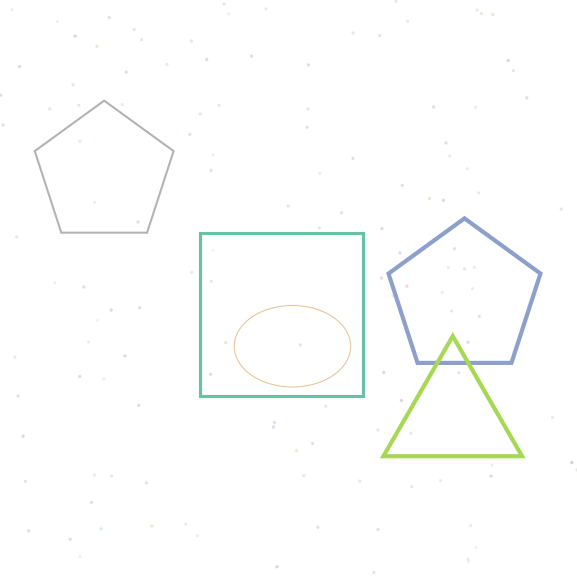[{"shape": "square", "thickness": 1.5, "radius": 0.71, "center": [0.487, 0.454]}, {"shape": "pentagon", "thickness": 2, "radius": 0.69, "center": [0.804, 0.483]}, {"shape": "triangle", "thickness": 2, "radius": 0.69, "center": [0.784, 0.278]}, {"shape": "oval", "thickness": 0.5, "radius": 0.5, "center": [0.506, 0.4]}, {"shape": "pentagon", "thickness": 1, "radius": 0.63, "center": [0.18, 0.698]}]